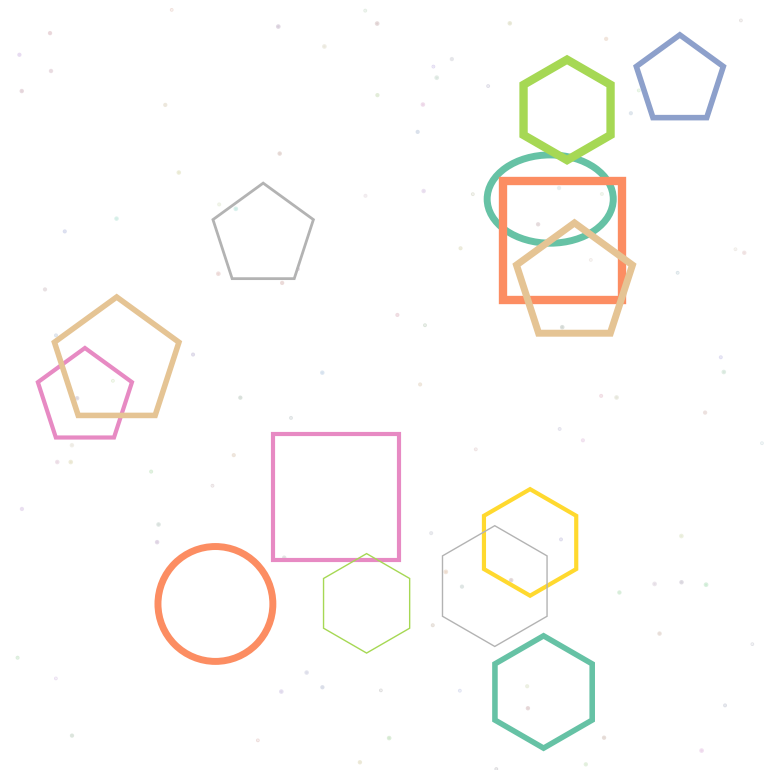[{"shape": "oval", "thickness": 2.5, "radius": 0.41, "center": [0.715, 0.741]}, {"shape": "hexagon", "thickness": 2, "radius": 0.36, "center": [0.706, 0.101]}, {"shape": "circle", "thickness": 2.5, "radius": 0.37, "center": [0.28, 0.216]}, {"shape": "square", "thickness": 3, "radius": 0.39, "center": [0.731, 0.688]}, {"shape": "pentagon", "thickness": 2, "radius": 0.3, "center": [0.883, 0.895]}, {"shape": "pentagon", "thickness": 1.5, "radius": 0.32, "center": [0.11, 0.484]}, {"shape": "square", "thickness": 1.5, "radius": 0.41, "center": [0.436, 0.354]}, {"shape": "hexagon", "thickness": 3, "radius": 0.33, "center": [0.736, 0.857]}, {"shape": "hexagon", "thickness": 0.5, "radius": 0.32, "center": [0.476, 0.216]}, {"shape": "hexagon", "thickness": 1.5, "radius": 0.35, "center": [0.688, 0.296]}, {"shape": "pentagon", "thickness": 2, "radius": 0.43, "center": [0.152, 0.529]}, {"shape": "pentagon", "thickness": 2.5, "radius": 0.4, "center": [0.746, 0.631]}, {"shape": "pentagon", "thickness": 1, "radius": 0.34, "center": [0.342, 0.694]}, {"shape": "hexagon", "thickness": 0.5, "radius": 0.39, "center": [0.643, 0.239]}]